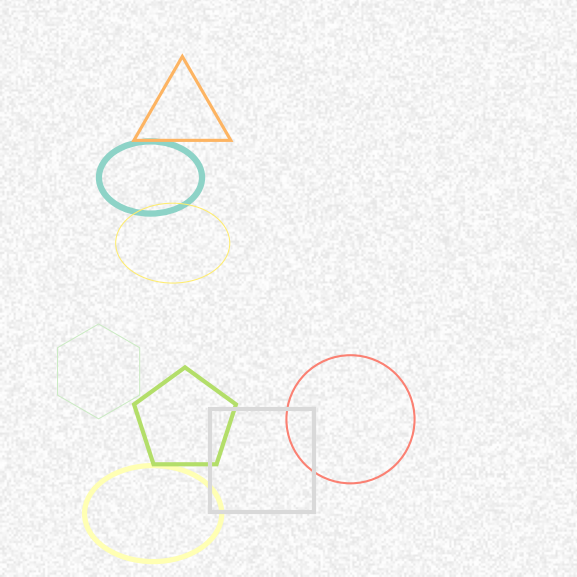[{"shape": "oval", "thickness": 3, "radius": 0.45, "center": [0.261, 0.692]}, {"shape": "oval", "thickness": 2.5, "radius": 0.59, "center": [0.265, 0.11]}, {"shape": "circle", "thickness": 1, "radius": 0.55, "center": [0.607, 0.273]}, {"shape": "triangle", "thickness": 1.5, "radius": 0.48, "center": [0.316, 0.805]}, {"shape": "pentagon", "thickness": 2, "radius": 0.46, "center": [0.32, 0.27]}, {"shape": "square", "thickness": 2, "radius": 0.45, "center": [0.454, 0.202]}, {"shape": "hexagon", "thickness": 0.5, "radius": 0.41, "center": [0.171, 0.356]}, {"shape": "oval", "thickness": 0.5, "radius": 0.49, "center": [0.299, 0.578]}]